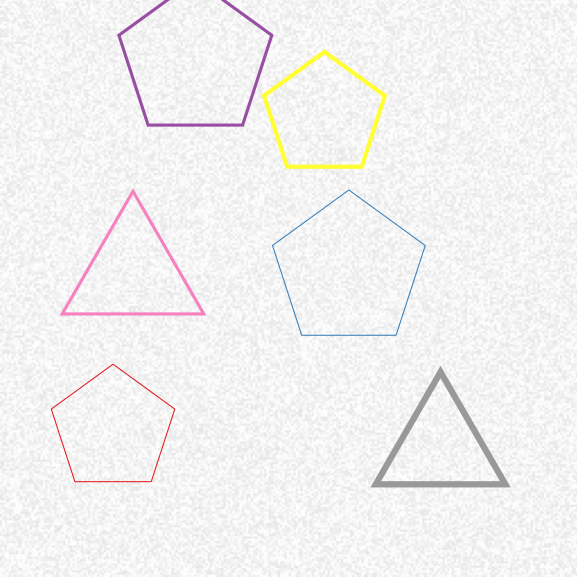[{"shape": "pentagon", "thickness": 0.5, "radius": 0.56, "center": [0.196, 0.256]}, {"shape": "pentagon", "thickness": 0.5, "radius": 0.7, "center": [0.604, 0.531]}, {"shape": "pentagon", "thickness": 1.5, "radius": 0.7, "center": [0.338, 0.895]}, {"shape": "pentagon", "thickness": 2, "radius": 0.55, "center": [0.562, 0.799]}, {"shape": "triangle", "thickness": 1.5, "radius": 0.71, "center": [0.23, 0.526]}, {"shape": "triangle", "thickness": 3, "radius": 0.65, "center": [0.763, 0.225]}]